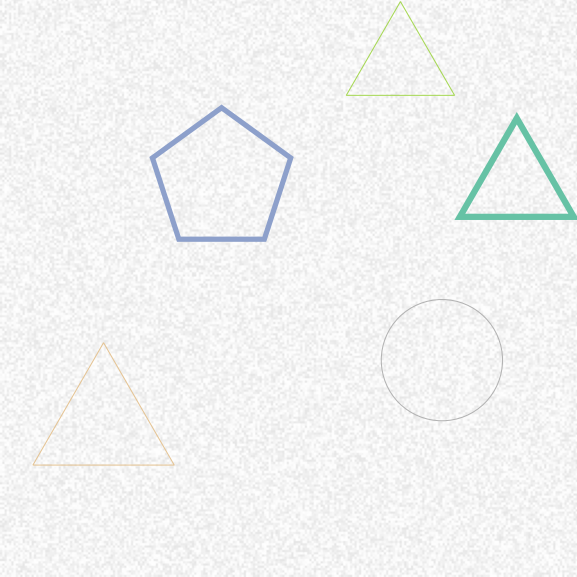[{"shape": "triangle", "thickness": 3, "radius": 0.57, "center": [0.895, 0.681]}, {"shape": "pentagon", "thickness": 2.5, "radius": 0.63, "center": [0.384, 0.687]}, {"shape": "triangle", "thickness": 0.5, "radius": 0.54, "center": [0.693, 0.888]}, {"shape": "triangle", "thickness": 0.5, "radius": 0.71, "center": [0.179, 0.264]}, {"shape": "circle", "thickness": 0.5, "radius": 0.52, "center": [0.765, 0.375]}]